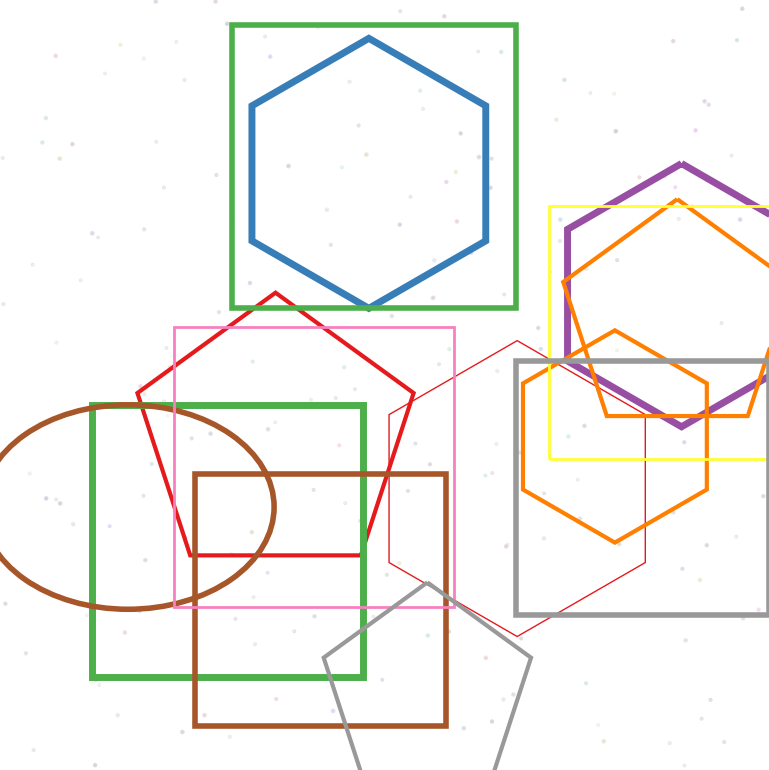[{"shape": "hexagon", "thickness": 0.5, "radius": 0.96, "center": [0.672, 0.365]}, {"shape": "pentagon", "thickness": 1.5, "radius": 0.94, "center": [0.358, 0.431]}, {"shape": "hexagon", "thickness": 2.5, "radius": 0.88, "center": [0.479, 0.775]}, {"shape": "square", "thickness": 2, "radius": 0.92, "center": [0.486, 0.784]}, {"shape": "square", "thickness": 2.5, "radius": 0.88, "center": [0.295, 0.298]}, {"shape": "hexagon", "thickness": 2.5, "radius": 0.85, "center": [0.885, 0.617]}, {"shape": "hexagon", "thickness": 1.5, "radius": 0.69, "center": [0.799, 0.433]}, {"shape": "pentagon", "thickness": 1.5, "radius": 0.78, "center": [0.88, 0.586]}, {"shape": "square", "thickness": 1, "radius": 0.82, "center": [0.877, 0.568]}, {"shape": "square", "thickness": 2, "radius": 0.82, "center": [0.416, 0.221]}, {"shape": "oval", "thickness": 2, "radius": 0.95, "center": [0.166, 0.342]}, {"shape": "square", "thickness": 1, "radius": 0.91, "center": [0.408, 0.394]}, {"shape": "square", "thickness": 2, "radius": 0.82, "center": [0.834, 0.366]}, {"shape": "pentagon", "thickness": 1.5, "radius": 0.71, "center": [0.555, 0.102]}]